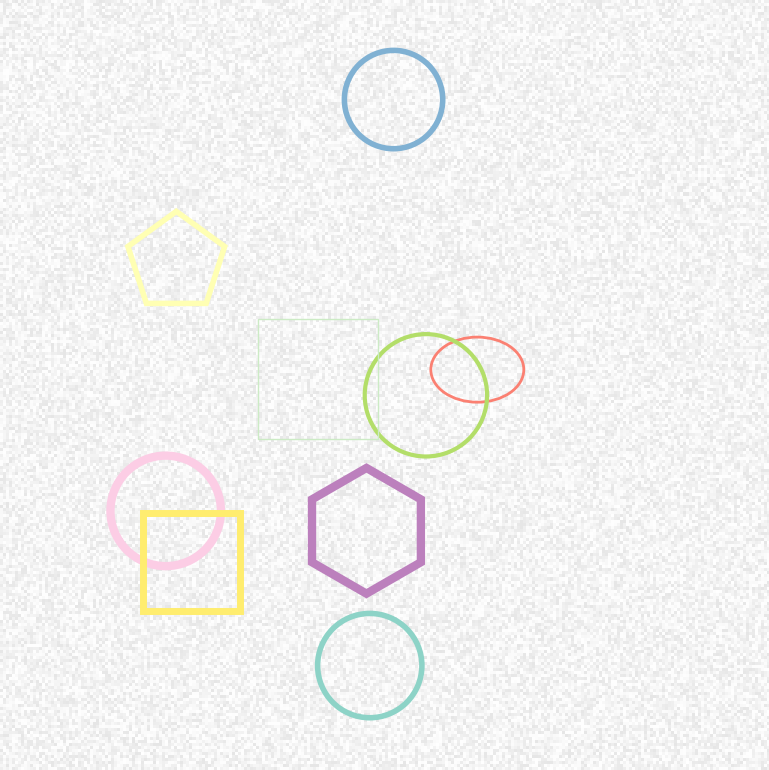[{"shape": "circle", "thickness": 2, "radius": 0.34, "center": [0.48, 0.136]}, {"shape": "pentagon", "thickness": 2, "radius": 0.33, "center": [0.229, 0.659]}, {"shape": "oval", "thickness": 1, "radius": 0.3, "center": [0.62, 0.52]}, {"shape": "circle", "thickness": 2, "radius": 0.32, "center": [0.511, 0.871]}, {"shape": "circle", "thickness": 1.5, "radius": 0.4, "center": [0.553, 0.487]}, {"shape": "circle", "thickness": 3, "radius": 0.36, "center": [0.215, 0.337]}, {"shape": "hexagon", "thickness": 3, "radius": 0.41, "center": [0.476, 0.311]}, {"shape": "square", "thickness": 0.5, "radius": 0.39, "center": [0.413, 0.508]}, {"shape": "square", "thickness": 2.5, "radius": 0.32, "center": [0.249, 0.27]}]